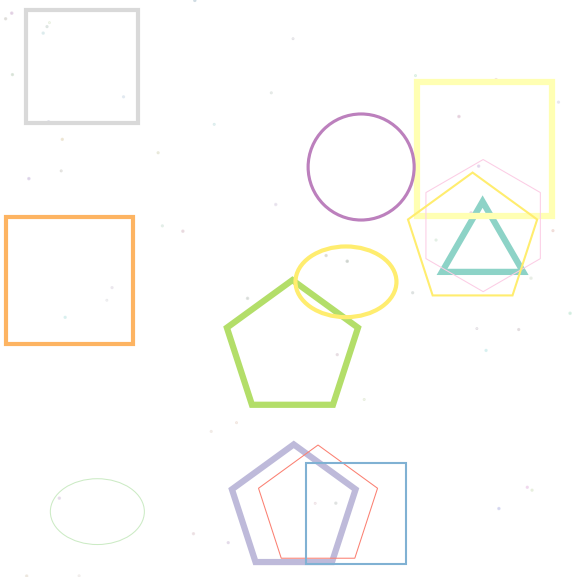[{"shape": "triangle", "thickness": 3, "radius": 0.41, "center": [0.836, 0.569]}, {"shape": "square", "thickness": 3, "radius": 0.58, "center": [0.839, 0.741]}, {"shape": "pentagon", "thickness": 3, "radius": 0.56, "center": [0.509, 0.117]}, {"shape": "pentagon", "thickness": 0.5, "radius": 0.54, "center": [0.551, 0.12]}, {"shape": "square", "thickness": 1, "radius": 0.44, "center": [0.617, 0.11]}, {"shape": "square", "thickness": 2, "radius": 0.55, "center": [0.121, 0.513]}, {"shape": "pentagon", "thickness": 3, "radius": 0.6, "center": [0.506, 0.395]}, {"shape": "hexagon", "thickness": 0.5, "radius": 0.57, "center": [0.837, 0.609]}, {"shape": "square", "thickness": 2, "radius": 0.49, "center": [0.142, 0.883]}, {"shape": "circle", "thickness": 1.5, "radius": 0.46, "center": [0.625, 0.71]}, {"shape": "oval", "thickness": 0.5, "radius": 0.41, "center": [0.169, 0.113]}, {"shape": "pentagon", "thickness": 1, "radius": 0.59, "center": [0.818, 0.583]}, {"shape": "oval", "thickness": 2, "radius": 0.44, "center": [0.599, 0.511]}]